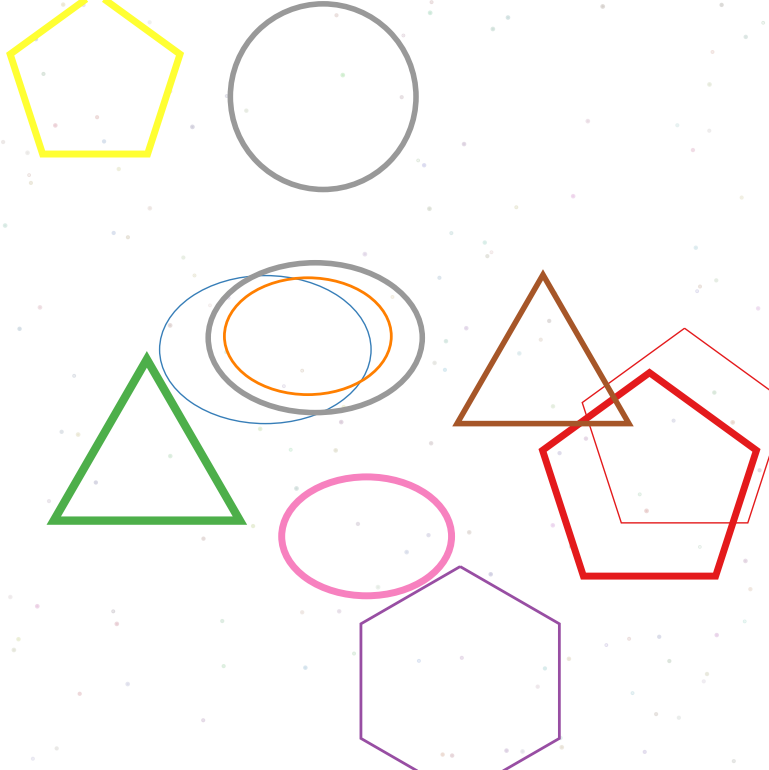[{"shape": "pentagon", "thickness": 0.5, "radius": 0.7, "center": [0.889, 0.434]}, {"shape": "pentagon", "thickness": 2.5, "radius": 0.73, "center": [0.844, 0.37]}, {"shape": "oval", "thickness": 0.5, "radius": 0.69, "center": [0.345, 0.546]}, {"shape": "triangle", "thickness": 3, "radius": 0.7, "center": [0.191, 0.394]}, {"shape": "hexagon", "thickness": 1, "radius": 0.74, "center": [0.598, 0.115]}, {"shape": "oval", "thickness": 1, "radius": 0.54, "center": [0.4, 0.563]}, {"shape": "pentagon", "thickness": 2.5, "radius": 0.58, "center": [0.123, 0.894]}, {"shape": "triangle", "thickness": 2, "radius": 0.64, "center": [0.705, 0.514]}, {"shape": "oval", "thickness": 2.5, "radius": 0.55, "center": [0.476, 0.303]}, {"shape": "oval", "thickness": 2, "radius": 0.7, "center": [0.409, 0.561]}, {"shape": "circle", "thickness": 2, "radius": 0.6, "center": [0.42, 0.874]}]